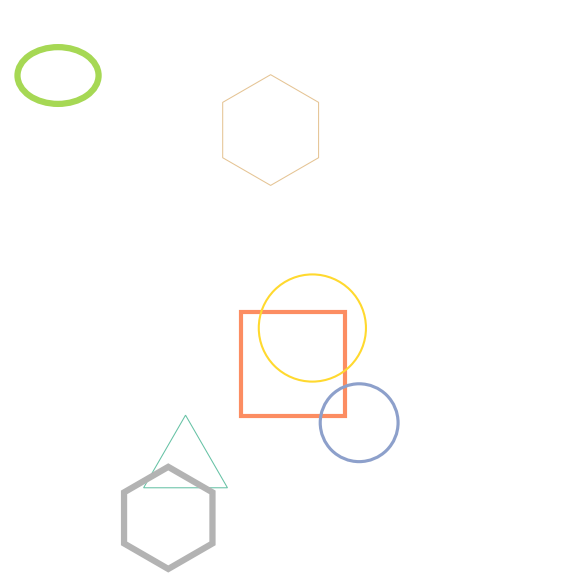[{"shape": "triangle", "thickness": 0.5, "radius": 0.42, "center": [0.321, 0.196]}, {"shape": "square", "thickness": 2, "radius": 0.45, "center": [0.507, 0.368]}, {"shape": "circle", "thickness": 1.5, "radius": 0.34, "center": [0.622, 0.267]}, {"shape": "oval", "thickness": 3, "radius": 0.35, "center": [0.1, 0.868]}, {"shape": "circle", "thickness": 1, "radius": 0.46, "center": [0.541, 0.431]}, {"shape": "hexagon", "thickness": 0.5, "radius": 0.48, "center": [0.469, 0.774]}, {"shape": "hexagon", "thickness": 3, "radius": 0.44, "center": [0.291, 0.102]}]